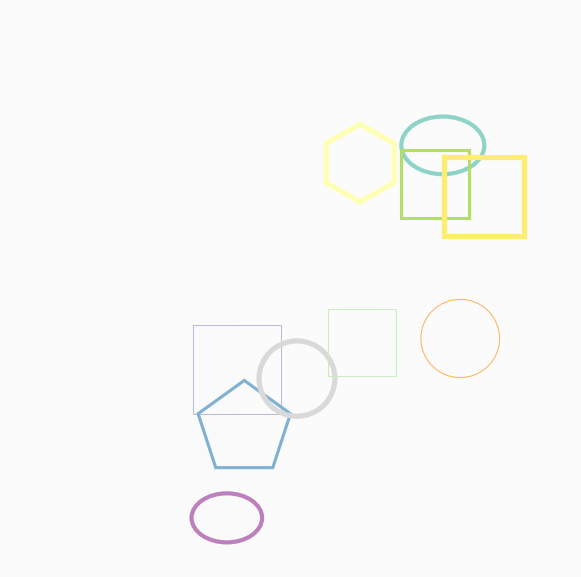[{"shape": "oval", "thickness": 2, "radius": 0.36, "center": [0.762, 0.747]}, {"shape": "hexagon", "thickness": 2.5, "radius": 0.34, "center": [0.62, 0.717]}, {"shape": "square", "thickness": 0.5, "radius": 0.38, "center": [0.408, 0.359]}, {"shape": "pentagon", "thickness": 1.5, "radius": 0.42, "center": [0.42, 0.257]}, {"shape": "circle", "thickness": 0.5, "radius": 0.34, "center": [0.792, 0.413]}, {"shape": "square", "thickness": 1.5, "radius": 0.29, "center": [0.748, 0.68]}, {"shape": "circle", "thickness": 2.5, "radius": 0.33, "center": [0.511, 0.344]}, {"shape": "oval", "thickness": 2, "radius": 0.3, "center": [0.39, 0.102]}, {"shape": "square", "thickness": 0.5, "radius": 0.29, "center": [0.623, 0.407]}, {"shape": "square", "thickness": 2.5, "radius": 0.34, "center": [0.833, 0.659]}]